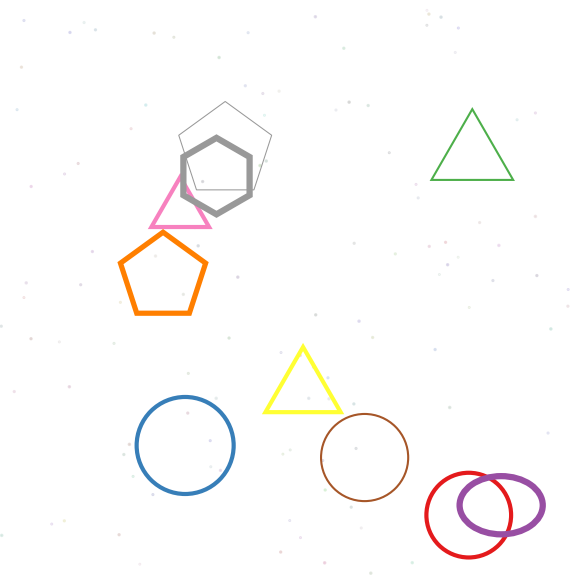[{"shape": "circle", "thickness": 2, "radius": 0.37, "center": [0.812, 0.107]}, {"shape": "circle", "thickness": 2, "radius": 0.42, "center": [0.321, 0.228]}, {"shape": "triangle", "thickness": 1, "radius": 0.41, "center": [0.818, 0.728]}, {"shape": "oval", "thickness": 3, "radius": 0.36, "center": [0.868, 0.124]}, {"shape": "pentagon", "thickness": 2.5, "radius": 0.39, "center": [0.282, 0.519]}, {"shape": "triangle", "thickness": 2, "radius": 0.38, "center": [0.525, 0.323]}, {"shape": "circle", "thickness": 1, "radius": 0.38, "center": [0.631, 0.207]}, {"shape": "triangle", "thickness": 2, "radius": 0.29, "center": [0.312, 0.635]}, {"shape": "pentagon", "thickness": 0.5, "radius": 0.42, "center": [0.39, 0.739]}, {"shape": "hexagon", "thickness": 3, "radius": 0.33, "center": [0.375, 0.694]}]